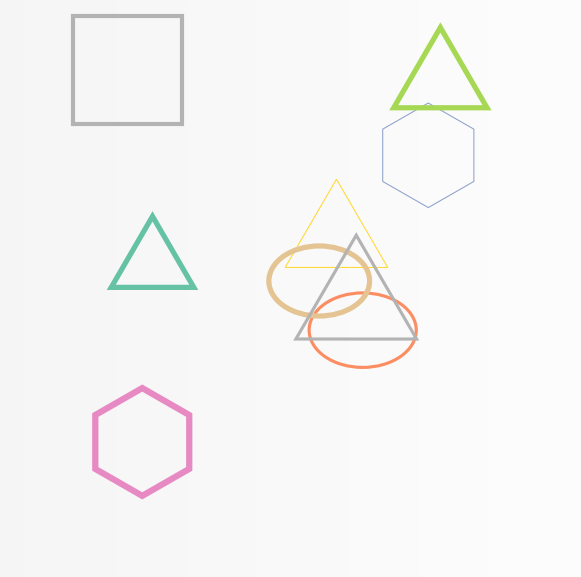[{"shape": "triangle", "thickness": 2.5, "radius": 0.41, "center": [0.262, 0.543]}, {"shape": "oval", "thickness": 1.5, "radius": 0.46, "center": [0.624, 0.427]}, {"shape": "hexagon", "thickness": 0.5, "radius": 0.45, "center": [0.737, 0.73]}, {"shape": "hexagon", "thickness": 3, "radius": 0.47, "center": [0.245, 0.234]}, {"shape": "triangle", "thickness": 2.5, "radius": 0.46, "center": [0.758, 0.859]}, {"shape": "triangle", "thickness": 0.5, "radius": 0.51, "center": [0.579, 0.587]}, {"shape": "oval", "thickness": 2.5, "radius": 0.43, "center": [0.549, 0.513]}, {"shape": "triangle", "thickness": 1.5, "radius": 0.6, "center": [0.613, 0.472]}, {"shape": "square", "thickness": 2, "radius": 0.47, "center": [0.219, 0.878]}]